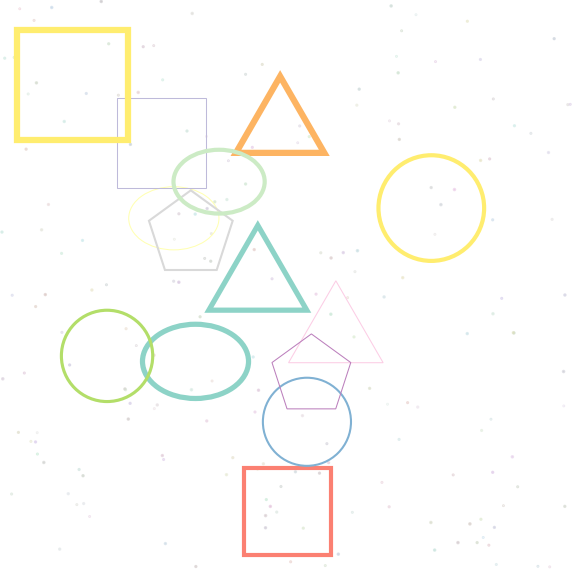[{"shape": "oval", "thickness": 2.5, "radius": 0.46, "center": [0.339, 0.373]}, {"shape": "triangle", "thickness": 2.5, "radius": 0.49, "center": [0.446, 0.511]}, {"shape": "oval", "thickness": 0.5, "radius": 0.39, "center": [0.301, 0.621]}, {"shape": "square", "thickness": 0.5, "radius": 0.39, "center": [0.28, 0.751]}, {"shape": "square", "thickness": 2, "radius": 0.37, "center": [0.498, 0.113]}, {"shape": "circle", "thickness": 1, "radius": 0.38, "center": [0.531, 0.269]}, {"shape": "triangle", "thickness": 3, "radius": 0.44, "center": [0.485, 0.779]}, {"shape": "circle", "thickness": 1.5, "radius": 0.4, "center": [0.185, 0.383]}, {"shape": "triangle", "thickness": 0.5, "radius": 0.47, "center": [0.582, 0.418]}, {"shape": "pentagon", "thickness": 1, "radius": 0.38, "center": [0.33, 0.593]}, {"shape": "pentagon", "thickness": 0.5, "radius": 0.36, "center": [0.539, 0.349]}, {"shape": "oval", "thickness": 2, "radius": 0.39, "center": [0.379, 0.685]}, {"shape": "circle", "thickness": 2, "radius": 0.46, "center": [0.747, 0.639]}, {"shape": "square", "thickness": 3, "radius": 0.48, "center": [0.126, 0.852]}]